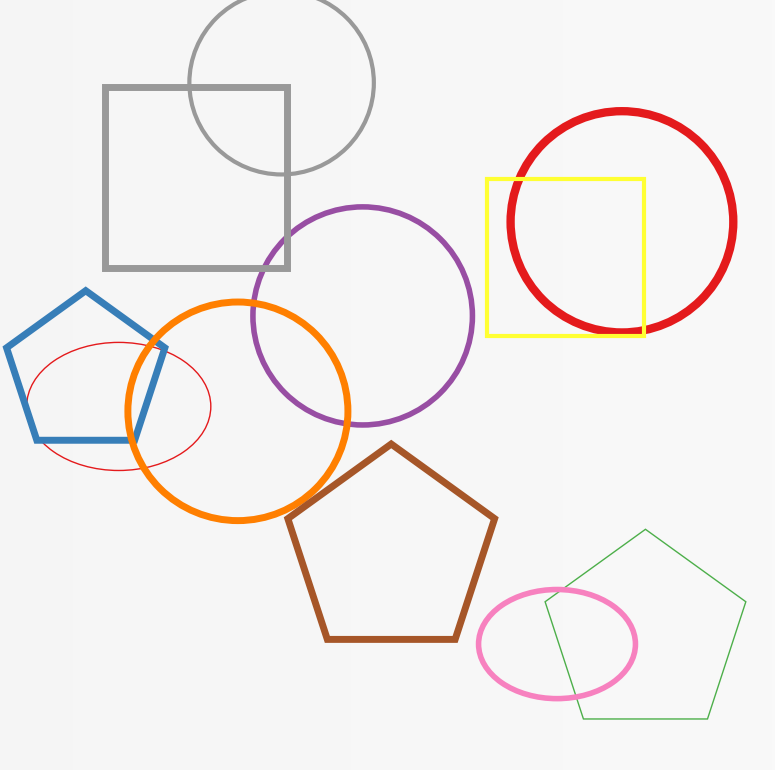[{"shape": "oval", "thickness": 0.5, "radius": 0.59, "center": [0.153, 0.472]}, {"shape": "circle", "thickness": 3, "radius": 0.72, "center": [0.803, 0.712]}, {"shape": "pentagon", "thickness": 2.5, "radius": 0.54, "center": [0.111, 0.515]}, {"shape": "pentagon", "thickness": 0.5, "radius": 0.68, "center": [0.833, 0.176]}, {"shape": "circle", "thickness": 2, "radius": 0.71, "center": [0.468, 0.59]}, {"shape": "circle", "thickness": 2.5, "radius": 0.71, "center": [0.307, 0.466]}, {"shape": "square", "thickness": 1.5, "radius": 0.51, "center": [0.73, 0.666]}, {"shape": "pentagon", "thickness": 2.5, "radius": 0.7, "center": [0.505, 0.283]}, {"shape": "oval", "thickness": 2, "radius": 0.51, "center": [0.719, 0.164]}, {"shape": "circle", "thickness": 1.5, "radius": 0.6, "center": [0.363, 0.892]}, {"shape": "square", "thickness": 2.5, "radius": 0.59, "center": [0.253, 0.769]}]